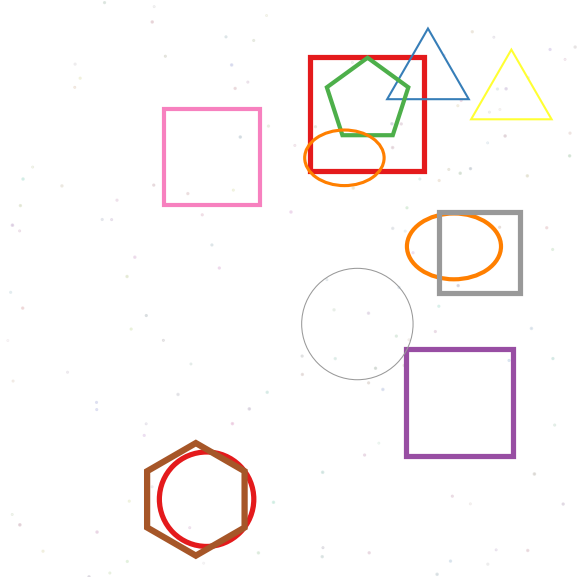[{"shape": "circle", "thickness": 2.5, "radius": 0.41, "center": [0.358, 0.135]}, {"shape": "square", "thickness": 2.5, "radius": 0.49, "center": [0.635, 0.801]}, {"shape": "triangle", "thickness": 1, "radius": 0.41, "center": [0.741, 0.868]}, {"shape": "pentagon", "thickness": 2, "radius": 0.37, "center": [0.637, 0.825]}, {"shape": "square", "thickness": 2.5, "radius": 0.47, "center": [0.795, 0.302]}, {"shape": "oval", "thickness": 2, "radius": 0.41, "center": [0.786, 0.573]}, {"shape": "oval", "thickness": 1.5, "radius": 0.34, "center": [0.596, 0.726]}, {"shape": "triangle", "thickness": 1, "radius": 0.4, "center": [0.885, 0.833]}, {"shape": "hexagon", "thickness": 3, "radius": 0.49, "center": [0.339, 0.134]}, {"shape": "square", "thickness": 2, "radius": 0.42, "center": [0.367, 0.727]}, {"shape": "circle", "thickness": 0.5, "radius": 0.48, "center": [0.619, 0.438]}, {"shape": "square", "thickness": 2.5, "radius": 0.35, "center": [0.83, 0.562]}]